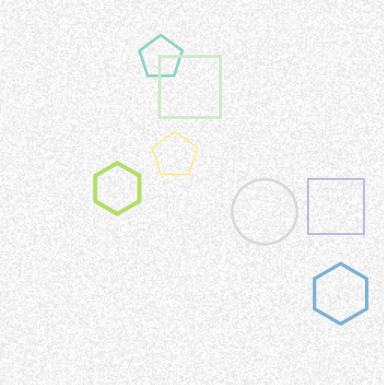[{"shape": "pentagon", "thickness": 2, "radius": 0.29, "center": [0.418, 0.85]}, {"shape": "square", "thickness": 1.5, "radius": 0.36, "center": [0.873, 0.463]}, {"shape": "hexagon", "thickness": 2.5, "radius": 0.39, "center": [0.885, 0.237]}, {"shape": "hexagon", "thickness": 3, "radius": 0.33, "center": [0.305, 0.511]}, {"shape": "circle", "thickness": 2, "radius": 0.42, "center": [0.687, 0.45]}, {"shape": "square", "thickness": 2, "radius": 0.4, "center": [0.492, 0.775]}, {"shape": "pentagon", "thickness": 1, "radius": 0.31, "center": [0.454, 0.597]}]